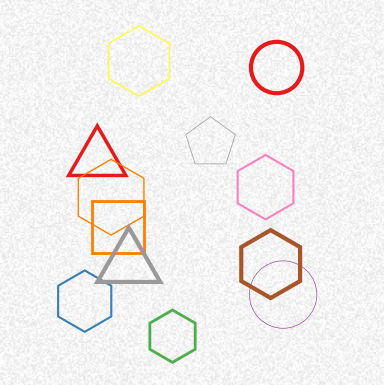[{"shape": "circle", "thickness": 3, "radius": 0.33, "center": [0.719, 0.825]}, {"shape": "triangle", "thickness": 2.5, "radius": 0.43, "center": [0.253, 0.587]}, {"shape": "hexagon", "thickness": 1.5, "radius": 0.4, "center": [0.22, 0.218]}, {"shape": "hexagon", "thickness": 2, "radius": 0.34, "center": [0.448, 0.127]}, {"shape": "circle", "thickness": 0.5, "radius": 0.44, "center": [0.735, 0.235]}, {"shape": "hexagon", "thickness": 1, "radius": 0.49, "center": [0.289, 0.488]}, {"shape": "square", "thickness": 2, "radius": 0.34, "center": [0.306, 0.411]}, {"shape": "hexagon", "thickness": 1, "radius": 0.46, "center": [0.361, 0.842]}, {"shape": "hexagon", "thickness": 3, "radius": 0.44, "center": [0.703, 0.314]}, {"shape": "hexagon", "thickness": 1.5, "radius": 0.42, "center": [0.69, 0.514]}, {"shape": "pentagon", "thickness": 0.5, "radius": 0.34, "center": [0.547, 0.629]}, {"shape": "triangle", "thickness": 3, "radius": 0.47, "center": [0.335, 0.315]}]